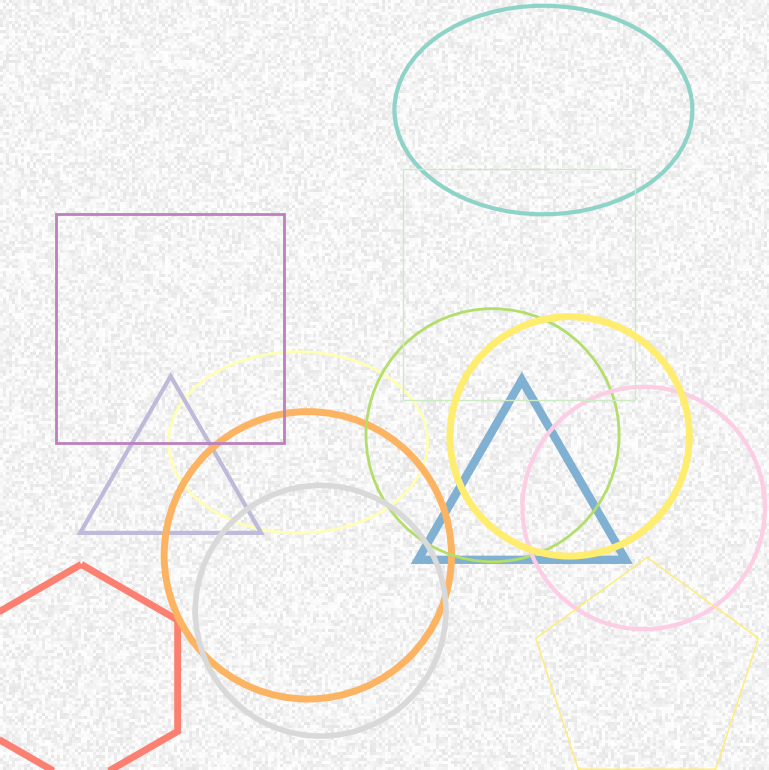[{"shape": "oval", "thickness": 1.5, "radius": 0.97, "center": [0.706, 0.857]}, {"shape": "oval", "thickness": 1, "radius": 0.84, "center": [0.387, 0.426]}, {"shape": "triangle", "thickness": 1.5, "radius": 0.68, "center": [0.222, 0.376]}, {"shape": "hexagon", "thickness": 2.5, "radius": 0.72, "center": [0.106, 0.122]}, {"shape": "triangle", "thickness": 3, "radius": 0.78, "center": [0.678, 0.351]}, {"shape": "circle", "thickness": 2.5, "radius": 0.93, "center": [0.4, 0.279]}, {"shape": "circle", "thickness": 1, "radius": 0.82, "center": [0.64, 0.435]}, {"shape": "circle", "thickness": 1.5, "radius": 0.79, "center": [0.836, 0.34]}, {"shape": "circle", "thickness": 2, "radius": 0.81, "center": [0.416, 0.207]}, {"shape": "square", "thickness": 1, "radius": 0.74, "center": [0.22, 0.573]}, {"shape": "square", "thickness": 0.5, "radius": 0.75, "center": [0.674, 0.631]}, {"shape": "pentagon", "thickness": 0.5, "radius": 0.76, "center": [0.84, 0.124]}, {"shape": "circle", "thickness": 2.5, "radius": 0.78, "center": [0.74, 0.433]}]